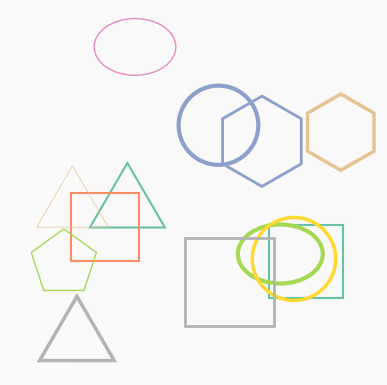[{"shape": "triangle", "thickness": 1.5, "radius": 0.56, "center": [0.329, 0.465]}, {"shape": "square", "thickness": 1.5, "radius": 0.48, "center": [0.789, 0.32]}, {"shape": "square", "thickness": 1.5, "radius": 0.44, "center": [0.271, 0.412]}, {"shape": "circle", "thickness": 3, "radius": 0.51, "center": [0.564, 0.675]}, {"shape": "hexagon", "thickness": 2, "radius": 0.59, "center": [0.676, 0.633]}, {"shape": "oval", "thickness": 1, "radius": 0.53, "center": [0.348, 0.878]}, {"shape": "oval", "thickness": 3, "radius": 0.55, "center": [0.723, 0.34]}, {"shape": "pentagon", "thickness": 1, "radius": 0.44, "center": [0.165, 0.317]}, {"shape": "circle", "thickness": 2.5, "radius": 0.54, "center": [0.759, 0.327]}, {"shape": "hexagon", "thickness": 2.5, "radius": 0.49, "center": [0.879, 0.657]}, {"shape": "triangle", "thickness": 0.5, "radius": 0.53, "center": [0.187, 0.463]}, {"shape": "square", "thickness": 2, "radius": 0.57, "center": [0.592, 0.267]}, {"shape": "triangle", "thickness": 2.5, "radius": 0.56, "center": [0.199, 0.119]}]